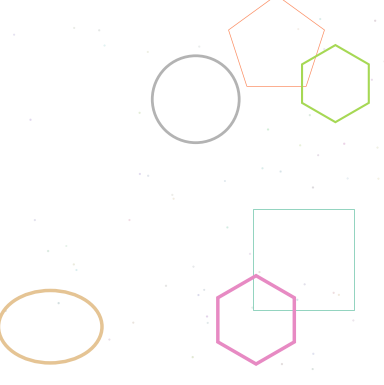[{"shape": "square", "thickness": 0.5, "radius": 0.66, "center": [0.789, 0.326]}, {"shape": "pentagon", "thickness": 0.5, "radius": 0.65, "center": [0.718, 0.882]}, {"shape": "hexagon", "thickness": 2.5, "radius": 0.57, "center": [0.665, 0.169]}, {"shape": "hexagon", "thickness": 1.5, "radius": 0.5, "center": [0.871, 0.783]}, {"shape": "oval", "thickness": 2.5, "radius": 0.67, "center": [0.13, 0.151]}, {"shape": "circle", "thickness": 2, "radius": 0.56, "center": [0.508, 0.742]}]